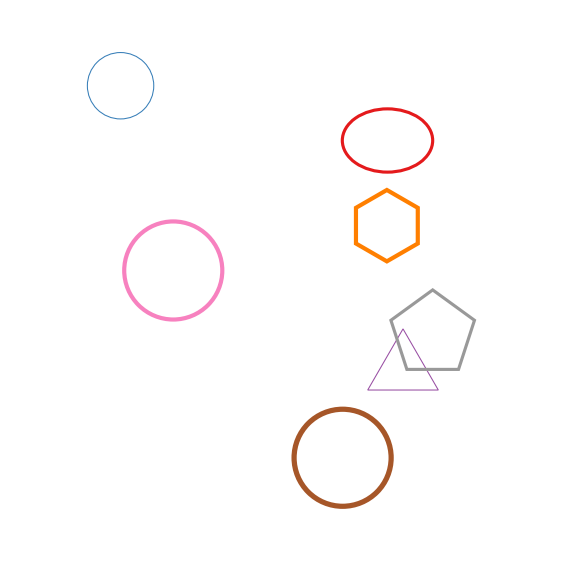[{"shape": "oval", "thickness": 1.5, "radius": 0.39, "center": [0.671, 0.756]}, {"shape": "circle", "thickness": 0.5, "radius": 0.29, "center": [0.209, 0.851]}, {"shape": "triangle", "thickness": 0.5, "radius": 0.35, "center": [0.698, 0.359]}, {"shape": "hexagon", "thickness": 2, "radius": 0.31, "center": [0.67, 0.608]}, {"shape": "circle", "thickness": 2.5, "radius": 0.42, "center": [0.593, 0.206]}, {"shape": "circle", "thickness": 2, "radius": 0.42, "center": [0.3, 0.531]}, {"shape": "pentagon", "thickness": 1.5, "radius": 0.38, "center": [0.749, 0.421]}]